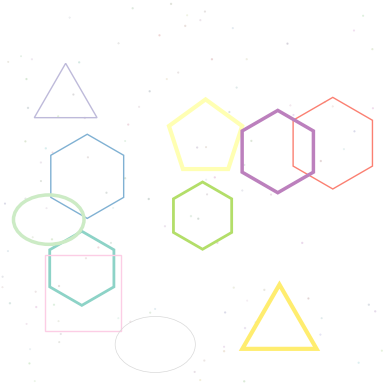[{"shape": "hexagon", "thickness": 2, "radius": 0.48, "center": [0.213, 0.303]}, {"shape": "pentagon", "thickness": 3, "radius": 0.5, "center": [0.534, 0.642]}, {"shape": "triangle", "thickness": 1, "radius": 0.47, "center": [0.171, 0.741]}, {"shape": "hexagon", "thickness": 1, "radius": 0.59, "center": [0.864, 0.628]}, {"shape": "hexagon", "thickness": 1, "radius": 0.55, "center": [0.227, 0.542]}, {"shape": "hexagon", "thickness": 2, "radius": 0.44, "center": [0.526, 0.44]}, {"shape": "square", "thickness": 1, "radius": 0.5, "center": [0.215, 0.24]}, {"shape": "oval", "thickness": 0.5, "radius": 0.52, "center": [0.403, 0.105]}, {"shape": "hexagon", "thickness": 2.5, "radius": 0.53, "center": [0.721, 0.606]}, {"shape": "oval", "thickness": 2.5, "radius": 0.46, "center": [0.127, 0.429]}, {"shape": "triangle", "thickness": 3, "radius": 0.56, "center": [0.726, 0.15]}]